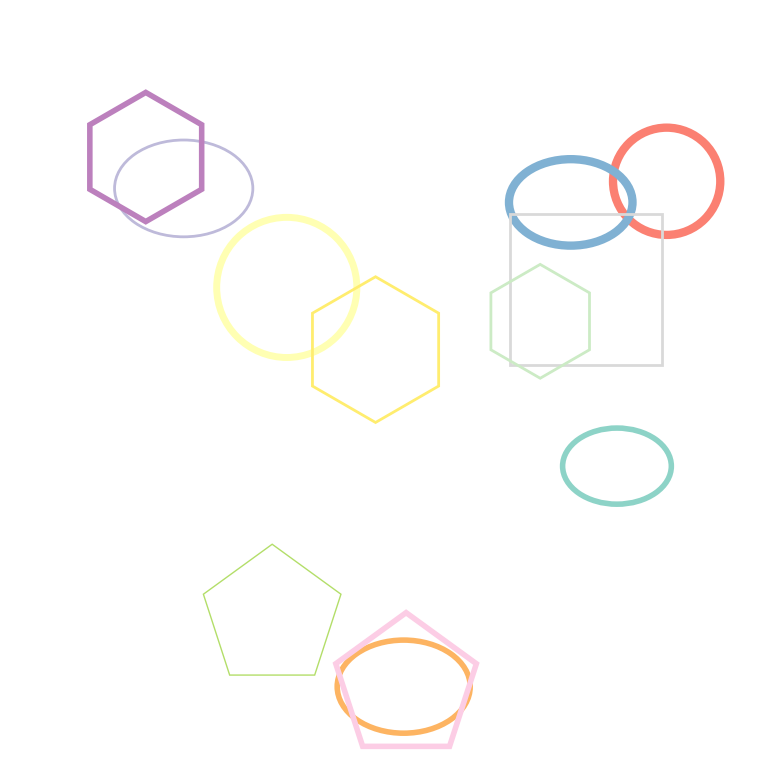[{"shape": "oval", "thickness": 2, "radius": 0.35, "center": [0.801, 0.395]}, {"shape": "circle", "thickness": 2.5, "radius": 0.46, "center": [0.372, 0.627]}, {"shape": "oval", "thickness": 1, "radius": 0.45, "center": [0.239, 0.755]}, {"shape": "circle", "thickness": 3, "radius": 0.35, "center": [0.866, 0.765]}, {"shape": "oval", "thickness": 3, "radius": 0.4, "center": [0.741, 0.737]}, {"shape": "oval", "thickness": 2, "radius": 0.43, "center": [0.524, 0.108]}, {"shape": "pentagon", "thickness": 0.5, "radius": 0.47, "center": [0.353, 0.199]}, {"shape": "pentagon", "thickness": 2, "radius": 0.48, "center": [0.527, 0.108]}, {"shape": "square", "thickness": 1, "radius": 0.49, "center": [0.761, 0.624]}, {"shape": "hexagon", "thickness": 2, "radius": 0.42, "center": [0.189, 0.796]}, {"shape": "hexagon", "thickness": 1, "radius": 0.37, "center": [0.702, 0.583]}, {"shape": "hexagon", "thickness": 1, "radius": 0.47, "center": [0.488, 0.546]}]